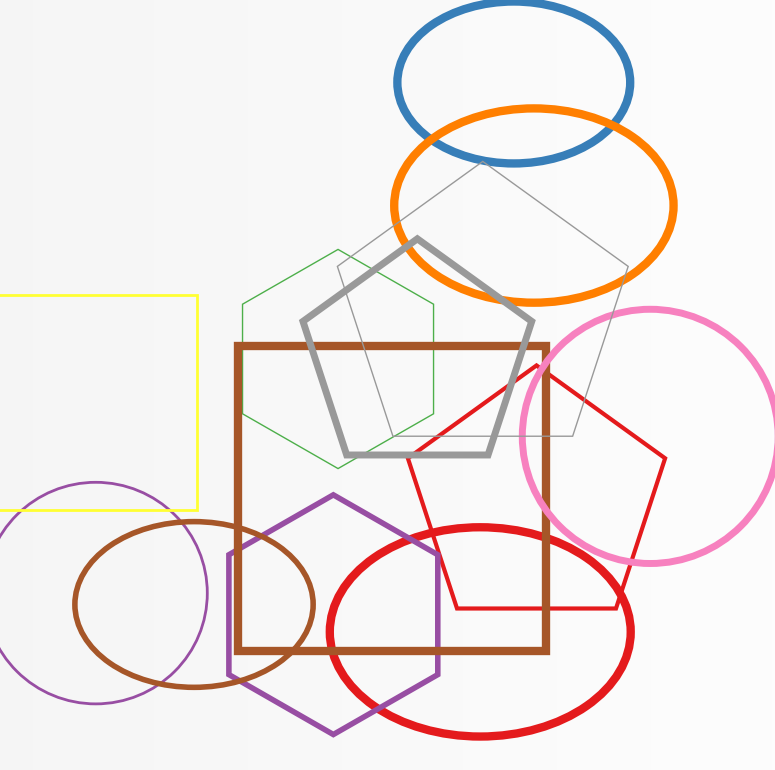[{"shape": "pentagon", "thickness": 1.5, "radius": 0.87, "center": [0.692, 0.351]}, {"shape": "oval", "thickness": 3, "radius": 0.97, "center": [0.62, 0.179]}, {"shape": "oval", "thickness": 3, "radius": 0.75, "center": [0.663, 0.893]}, {"shape": "hexagon", "thickness": 0.5, "radius": 0.71, "center": [0.436, 0.534]}, {"shape": "circle", "thickness": 1, "radius": 0.72, "center": [0.124, 0.23]}, {"shape": "hexagon", "thickness": 2, "radius": 0.78, "center": [0.43, 0.202]}, {"shape": "oval", "thickness": 3, "radius": 0.9, "center": [0.689, 0.733]}, {"shape": "square", "thickness": 1, "radius": 0.7, "center": [0.115, 0.477]}, {"shape": "oval", "thickness": 2, "radius": 0.77, "center": [0.25, 0.215]}, {"shape": "square", "thickness": 3, "radius": 0.99, "center": [0.506, 0.353]}, {"shape": "circle", "thickness": 2.5, "radius": 0.83, "center": [0.839, 0.433]}, {"shape": "pentagon", "thickness": 2.5, "radius": 0.78, "center": [0.539, 0.535]}, {"shape": "pentagon", "thickness": 0.5, "radius": 0.99, "center": [0.623, 0.593]}]